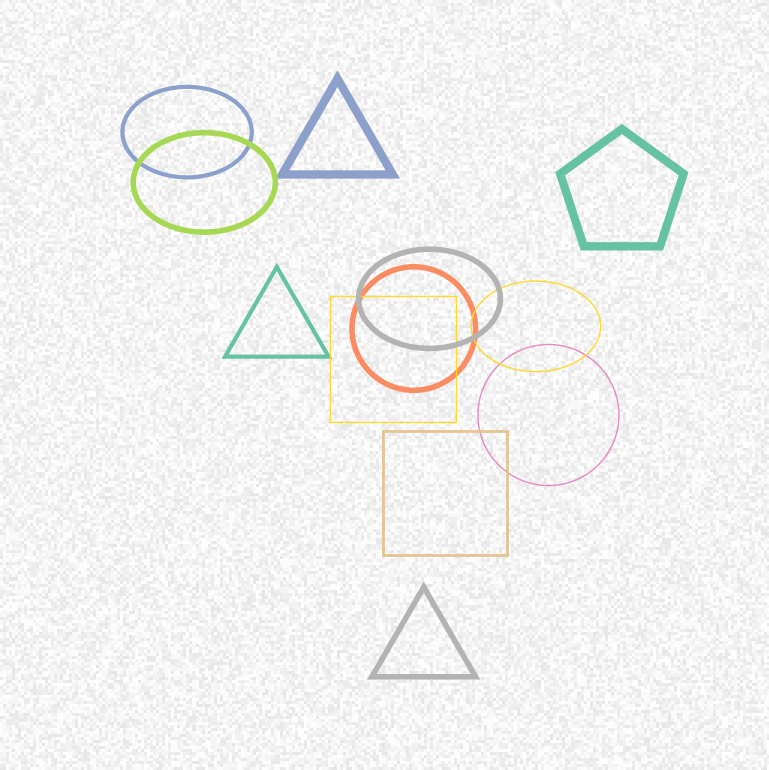[{"shape": "pentagon", "thickness": 3, "radius": 0.42, "center": [0.808, 0.748]}, {"shape": "triangle", "thickness": 1.5, "radius": 0.39, "center": [0.359, 0.576]}, {"shape": "circle", "thickness": 2, "radius": 0.4, "center": [0.537, 0.573]}, {"shape": "oval", "thickness": 1.5, "radius": 0.42, "center": [0.243, 0.828]}, {"shape": "triangle", "thickness": 3, "radius": 0.41, "center": [0.438, 0.815]}, {"shape": "circle", "thickness": 0.5, "radius": 0.46, "center": [0.712, 0.461]}, {"shape": "oval", "thickness": 2, "radius": 0.46, "center": [0.265, 0.763]}, {"shape": "square", "thickness": 0.5, "radius": 0.41, "center": [0.51, 0.533]}, {"shape": "oval", "thickness": 0.5, "radius": 0.42, "center": [0.696, 0.576]}, {"shape": "square", "thickness": 1, "radius": 0.4, "center": [0.578, 0.36]}, {"shape": "triangle", "thickness": 2, "radius": 0.39, "center": [0.55, 0.16]}, {"shape": "oval", "thickness": 2, "radius": 0.46, "center": [0.558, 0.612]}]